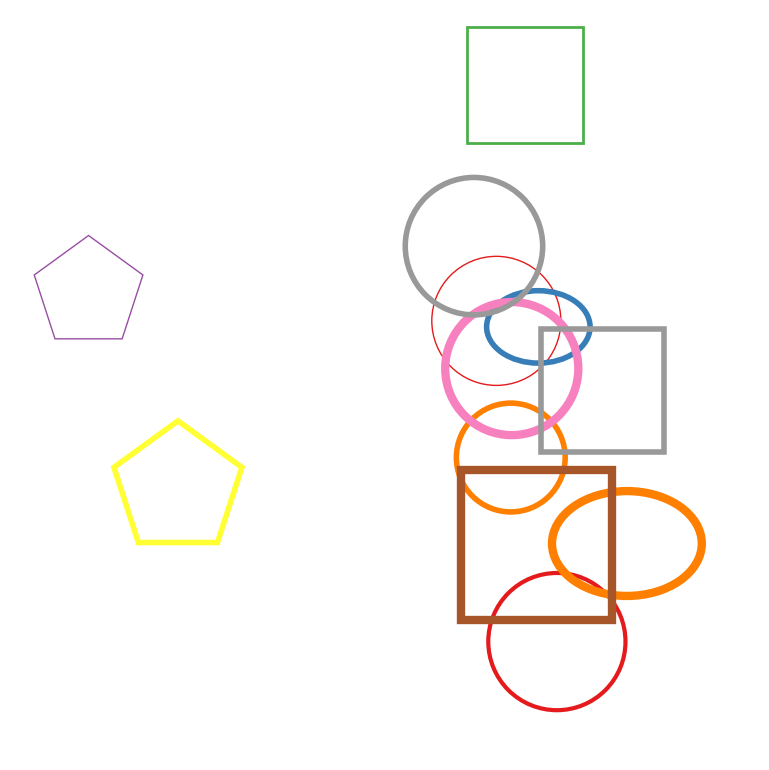[{"shape": "circle", "thickness": 0.5, "radius": 0.42, "center": [0.645, 0.583]}, {"shape": "circle", "thickness": 1.5, "radius": 0.45, "center": [0.723, 0.167]}, {"shape": "oval", "thickness": 2, "radius": 0.34, "center": [0.699, 0.575]}, {"shape": "square", "thickness": 1, "radius": 0.38, "center": [0.682, 0.89]}, {"shape": "pentagon", "thickness": 0.5, "radius": 0.37, "center": [0.115, 0.62]}, {"shape": "oval", "thickness": 3, "radius": 0.49, "center": [0.814, 0.294]}, {"shape": "circle", "thickness": 2, "radius": 0.35, "center": [0.663, 0.406]}, {"shape": "pentagon", "thickness": 2, "radius": 0.44, "center": [0.231, 0.366]}, {"shape": "square", "thickness": 3, "radius": 0.49, "center": [0.697, 0.292]}, {"shape": "circle", "thickness": 3, "radius": 0.43, "center": [0.665, 0.521]}, {"shape": "square", "thickness": 2, "radius": 0.4, "center": [0.783, 0.493]}, {"shape": "circle", "thickness": 2, "radius": 0.45, "center": [0.616, 0.68]}]